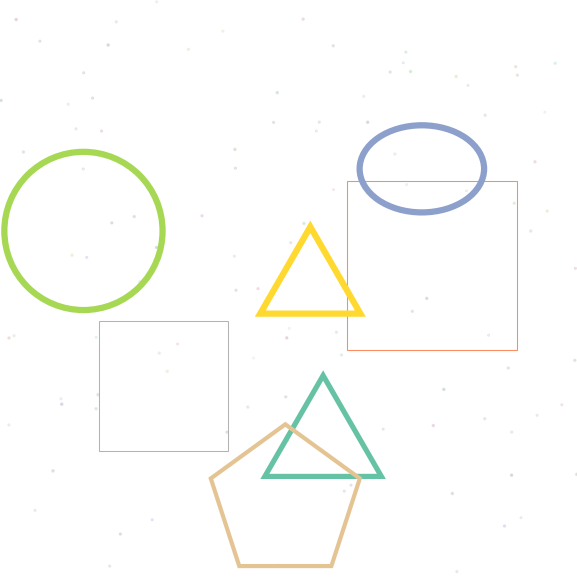[{"shape": "triangle", "thickness": 2.5, "radius": 0.58, "center": [0.559, 0.232]}, {"shape": "square", "thickness": 0.5, "radius": 0.74, "center": [0.749, 0.54]}, {"shape": "oval", "thickness": 3, "radius": 0.54, "center": [0.73, 0.707]}, {"shape": "circle", "thickness": 3, "radius": 0.68, "center": [0.145, 0.599]}, {"shape": "triangle", "thickness": 3, "radius": 0.5, "center": [0.537, 0.506]}, {"shape": "pentagon", "thickness": 2, "radius": 0.68, "center": [0.494, 0.129]}, {"shape": "square", "thickness": 0.5, "radius": 0.56, "center": [0.283, 0.331]}]